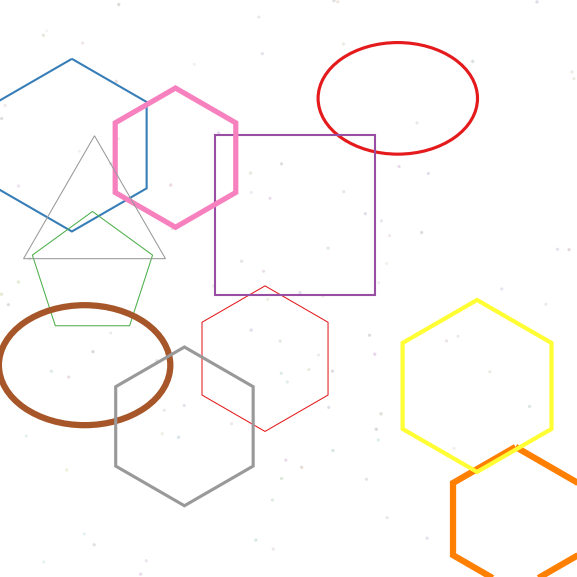[{"shape": "hexagon", "thickness": 0.5, "radius": 0.63, "center": [0.459, 0.378]}, {"shape": "oval", "thickness": 1.5, "radius": 0.69, "center": [0.689, 0.829]}, {"shape": "hexagon", "thickness": 1, "radius": 0.75, "center": [0.124, 0.748]}, {"shape": "pentagon", "thickness": 0.5, "radius": 0.55, "center": [0.16, 0.524]}, {"shape": "square", "thickness": 1, "radius": 0.69, "center": [0.511, 0.627]}, {"shape": "hexagon", "thickness": 3, "radius": 0.62, "center": [0.893, 0.1]}, {"shape": "hexagon", "thickness": 2, "radius": 0.74, "center": [0.826, 0.331]}, {"shape": "oval", "thickness": 3, "radius": 0.74, "center": [0.146, 0.367]}, {"shape": "hexagon", "thickness": 2.5, "radius": 0.6, "center": [0.304, 0.726]}, {"shape": "triangle", "thickness": 0.5, "radius": 0.71, "center": [0.164, 0.622]}, {"shape": "hexagon", "thickness": 1.5, "radius": 0.69, "center": [0.319, 0.261]}]